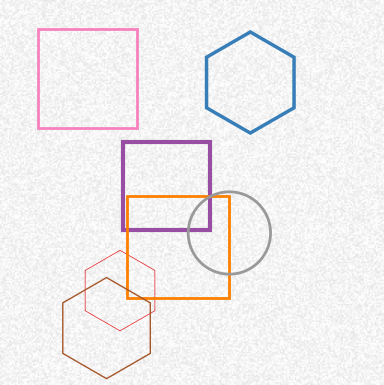[{"shape": "hexagon", "thickness": 0.5, "radius": 0.52, "center": [0.312, 0.245]}, {"shape": "hexagon", "thickness": 2.5, "radius": 0.66, "center": [0.65, 0.786]}, {"shape": "square", "thickness": 3, "radius": 0.57, "center": [0.432, 0.517]}, {"shape": "square", "thickness": 2, "radius": 0.66, "center": [0.463, 0.358]}, {"shape": "hexagon", "thickness": 1, "radius": 0.66, "center": [0.277, 0.148]}, {"shape": "square", "thickness": 2, "radius": 0.64, "center": [0.228, 0.797]}, {"shape": "circle", "thickness": 2, "radius": 0.53, "center": [0.596, 0.395]}]